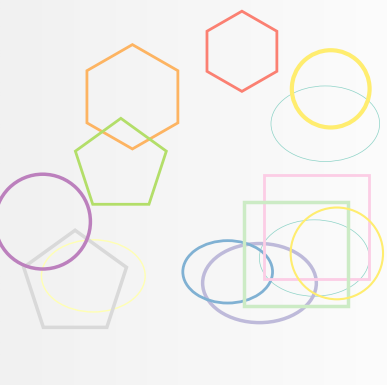[{"shape": "oval", "thickness": 0.5, "radius": 0.7, "center": [0.839, 0.679]}, {"shape": "oval", "thickness": 0.5, "radius": 0.71, "center": [0.811, 0.33]}, {"shape": "oval", "thickness": 1, "radius": 0.67, "center": [0.241, 0.283]}, {"shape": "oval", "thickness": 2.5, "radius": 0.73, "center": [0.67, 0.265]}, {"shape": "hexagon", "thickness": 2, "radius": 0.52, "center": [0.624, 0.867]}, {"shape": "oval", "thickness": 2, "radius": 0.58, "center": [0.588, 0.294]}, {"shape": "hexagon", "thickness": 2, "radius": 0.68, "center": [0.342, 0.749]}, {"shape": "pentagon", "thickness": 2, "radius": 0.62, "center": [0.312, 0.569]}, {"shape": "square", "thickness": 2, "radius": 0.68, "center": [0.817, 0.41]}, {"shape": "pentagon", "thickness": 2.5, "radius": 0.7, "center": [0.194, 0.263]}, {"shape": "circle", "thickness": 2.5, "radius": 0.62, "center": [0.11, 0.424]}, {"shape": "square", "thickness": 2.5, "radius": 0.67, "center": [0.763, 0.34]}, {"shape": "circle", "thickness": 1.5, "radius": 0.6, "center": [0.869, 0.342]}, {"shape": "circle", "thickness": 3, "radius": 0.5, "center": [0.853, 0.769]}]